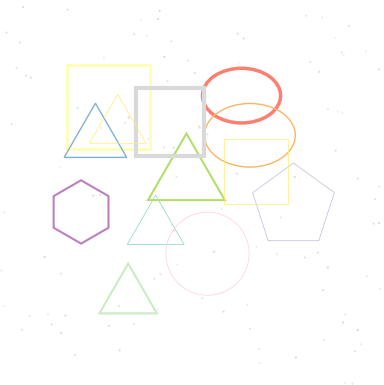[{"shape": "triangle", "thickness": 0.5, "radius": 0.43, "center": [0.404, 0.407]}, {"shape": "square", "thickness": 2, "radius": 0.54, "center": [0.283, 0.722]}, {"shape": "pentagon", "thickness": 0.5, "radius": 0.56, "center": [0.762, 0.465]}, {"shape": "oval", "thickness": 2.5, "radius": 0.51, "center": [0.627, 0.752]}, {"shape": "triangle", "thickness": 1, "radius": 0.47, "center": [0.248, 0.638]}, {"shape": "oval", "thickness": 1, "radius": 0.59, "center": [0.649, 0.649]}, {"shape": "triangle", "thickness": 1.5, "radius": 0.58, "center": [0.484, 0.538]}, {"shape": "circle", "thickness": 0.5, "radius": 0.54, "center": [0.539, 0.341]}, {"shape": "square", "thickness": 3, "radius": 0.44, "center": [0.442, 0.684]}, {"shape": "hexagon", "thickness": 1.5, "radius": 0.41, "center": [0.211, 0.45]}, {"shape": "triangle", "thickness": 1.5, "radius": 0.43, "center": [0.333, 0.229]}, {"shape": "triangle", "thickness": 0.5, "radius": 0.42, "center": [0.306, 0.67]}, {"shape": "square", "thickness": 0.5, "radius": 0.42, "center": [0.665, 0.555]}]